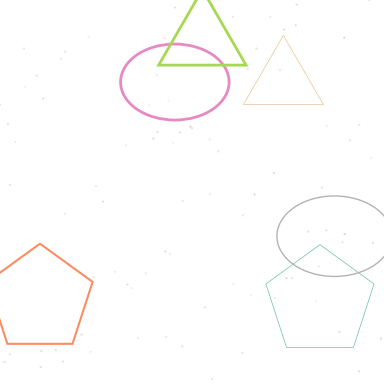[{"shape": "pentagon", "thickness": 0.5, "radius": 0.74, "center": [0.831, 0.217]}, {"shape": "pentagon", "thickness": 1.5, "radius": 0.72, "center": [0.104, 0.223]}, {"shape": "oval", "thickness": 2, "radius": 0.7, "center": [0.454, 0.787]}, {"shape": "triangle", "thickness": 2, "radius": 0.65, "center": [0.526, 0.896]}, {"shape": "triangle", "thickness": 0.5, "radius": 0.6, "center": [0.736, 0.788]}, {"shape": "oval", "thickness": 1, "radius": 0.75, "center": [0.869, 0.386]}]